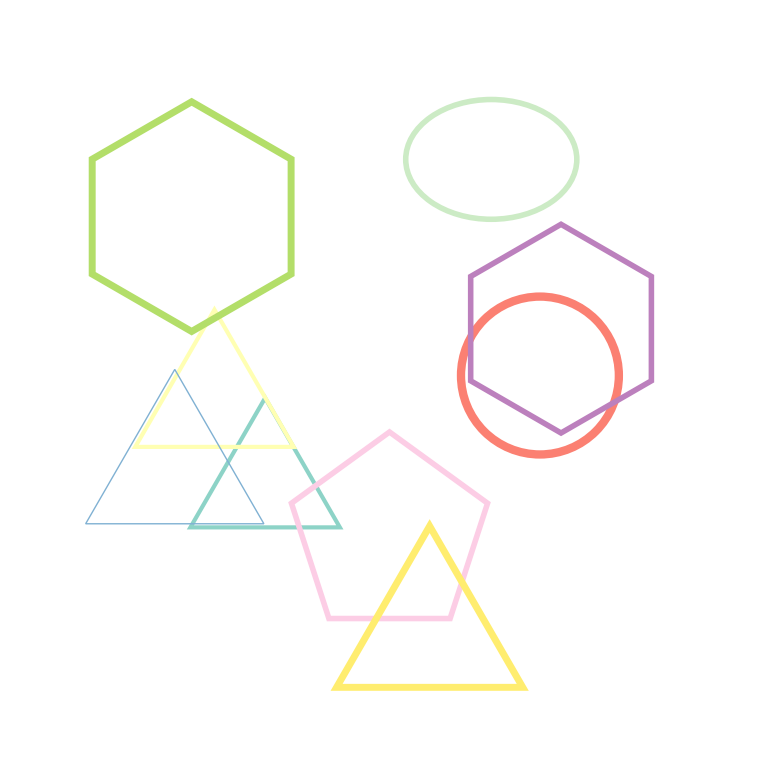[{"shape": "triangle", "thickness": 1.5, "radius": 0.56, "center": [0.344, 0.371]}, {"shape": "triangle", "thickness": 1.5, "radius": 0.59, "center": [0.279, 0.479]}, {"shape": "circle", "thickness": 3, "radius": 0.51, "center": [0.701, 0.512]}, {"shape": "triangle", "thickness": 0.5, "radius": 0.67, "center": [0.227, 0.387]}, {"shape": "hexagon", "thickness": 2.5, "radius": 0.75, "center": [0.249, 0.719]}, {"shape": "pentagon", "thickness": 2, "radius": 0.67, "center": [0.506, 0.305]}, {"shape": "hexagon", "thickness": 2, "radius": 0.68, "center": [0.729, 0.573]}, {"shape": "oval", "thickness": 2, "radius": 0.56, "center": [0.638, 0.793]}, {"shape": "triangle", "thickness": 2.5, "radius": 0.7, "center": [0.558, 0.177]}]